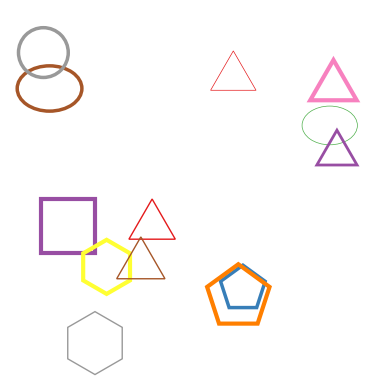[{"shape": "triangle", "thickness": 0.5, "radius": 0.34, "center": [0.606, 0.8]}, {"shape": "triangle", "thickness": 1, "radius": 0.35, "center": [0.395, 0.413]}, {"shape": "pentagon", "thickness": 2.5, "radius": 0.3, "center": [0.631, 0.25]}, {"shape": "oval", "thickness": 0.5, "radius": 0.36, "center": [0.856, 0.674]}, {"shape": "triangle", "thickness": 2, "radius": 0.3, "center": [0.875, 0.602]}, {"shape": "square", "thickness": 3, "radius": 0.35, "center": [0.176, 0.413]}, {"shape": "pentagon", "thickness": 3, "radius": 0.43, "center": [0.619, 0.228]}, {"shape": "hexagon", "thickness": 3, "radius": 0.35, "center": [0.277, 0.307]}, {"shape": "triangle", "thickness": 1, "radius": 0.36, "center": [0.366, 0.312]}, {"shape": "oval", "thickness": 2.5, "radius": 0.42, "center": [0.129, 0.77]}, {"shape": "triangle", "thickness": 3, "radius": 0.35, "center": [0.866, 0.774]}, {"shape": "circle", "thickness": 2.5, "radius": 0.32, "center": [0.113, 0.863]}, {"shape": "hexagon", "thickness": 1, "radius": 0.41, "center": [0.247, 0.109]}]